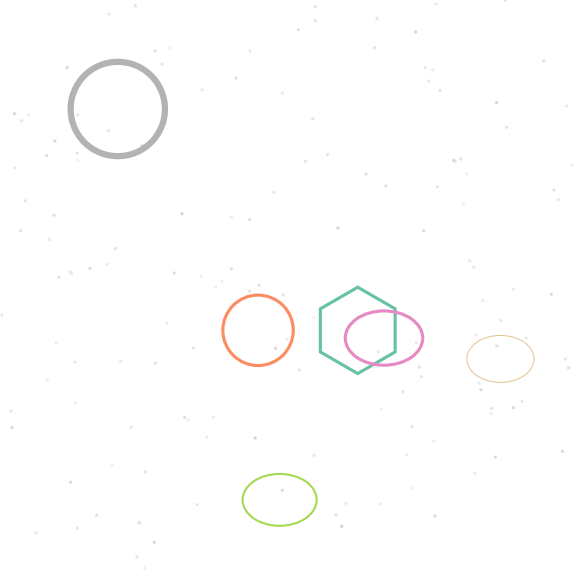[{"shape": "hexagon", "thickness": 1.5, "radius": 0.37, "center": [0.619, 0.427]}, {"shape": "circle", "thickness": 1.5, "radius": 0.3, "center": [0.447, 0.427]}, {"shape": "oval", "thickness": 1.5, "radius": 0.34, "center": [0.665, 0.414]}, {"shape": "oval", "thickness": 1, "radius": 0.32, "center": [0.484, 0.134]}, {"shape": "oval", "thickness": 0.5, "radius": 0.29, "center": [0.867, 0.378]}, {"shape": "circle", "thickness": 3, "radius": 0.41, "center": [0.204, 0.81]}]